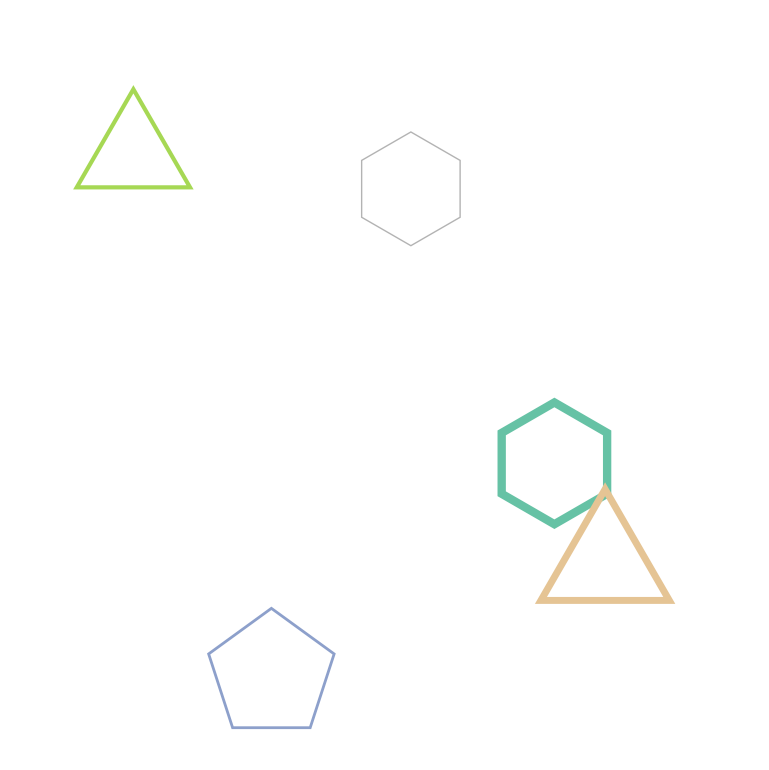[{"shape": "hexagon", "thickness": 3, "radius": 0.4, "center": [0.72, 0.398]}, {"shape": "pentagon", "thickness": 1, "radius": 0.43, "center": [0.352, 0.124]}, {"shape": "triangle", "thickness": 1.5, "radius": 0.42, "center": [0.173, 0.799]}, {"shape": "triangle", "thickness": 2.5, "radius": 0.48, "center": [0.786, 0.268]}, {"shape": "hexagon", "thickness": 0.5, "radius": 0.37, "center": [0.534, 0.755]}]